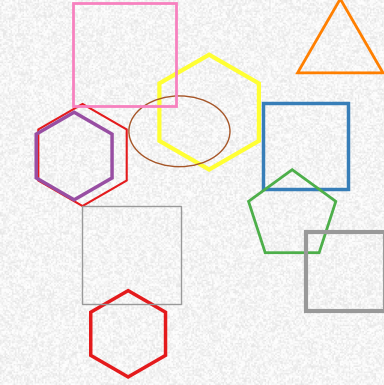[{"shape": "hexagon", "thickness": 2.5, "radius": 0.56, "center": [0.333, 0.133]}, {"shape": "hexagon", "thickness": 1.5, "radius": 0.66, "center": [0.214, 0.597]}, {"shape": "square", "thickness": 2.5, "radius": 0.55, "center": [0.794, 0.621]}, {"shape": "pentagon", "thickness": 2, "radius": 0.6, "center": [0.759, 0.44]}, {"shape": "hexagon", "thickness": 2.5, "radius": 0.57, "center": [0.193, 0.595]}, {"shape": "triangle", "thickness": 2, "radius": 0.64, "center": [0.884, 0.875]}, {"shape": "hexagon", "thickness": 3, "radius": 0.75, "center": [0.543, 0.709]}, {"shape": "oval", "thickness": 1, "radius": 0.66, "center": [0.466, 0.659]}, {"shape": "square", "thickness": 2, "radius": 0.66, "center": [0.323, 0.859]}, {"shape": "square", "thickness": 3, "radius": 0.51, "center": [0.897, 0.295]}, {"shape": "square", "thickness": 1, "radius": 0.64, "center": [0.342, 0.337]}]